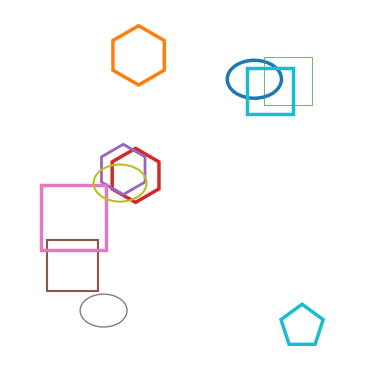[{"shape": "oval", "thickness": 2.5, "radius": 0.35, "center": [0.661, 0.794]}, {"shape": "hexagon", "thickness": 2.5, "radius": 0.38, "center": [0.36, 0.856]}, {"shape": "square", "thickness": 0.5, "radius": 0.31, "center": [0.748, 0.79]}, {"shape": "hexagon", "thickness": 2.5, "radius": 0.35, "center": [0.352, 0.544]}, {"shape": "hexagon", "thickness": 2, "radius": 0.33, "center": [0.32, 0.56]}, {"shape": "square", "thickness": 1.5, "radius": 0.33, "center": [0.187, 0.31]}, {"shape": "square", "thickness": 2.5, "radius": 0.42, "center": [0.192, 0.434]}, {"shape": "oval", "thickness": 1, "radius": 0.3, "center": [0.269, 0.193]}, {"shape": "oval", "thickness": 1.5, "radius": 0.34, "center": [0.312, 0.524]}, {"shape": "square", "thickness": 2.5, "radius": 0.3, "center": [0.701, 0.764]}, {"shape": "pentagon", "thickness": 2.5, "radius": 0.29, "center": [0.785, 0.152]}]